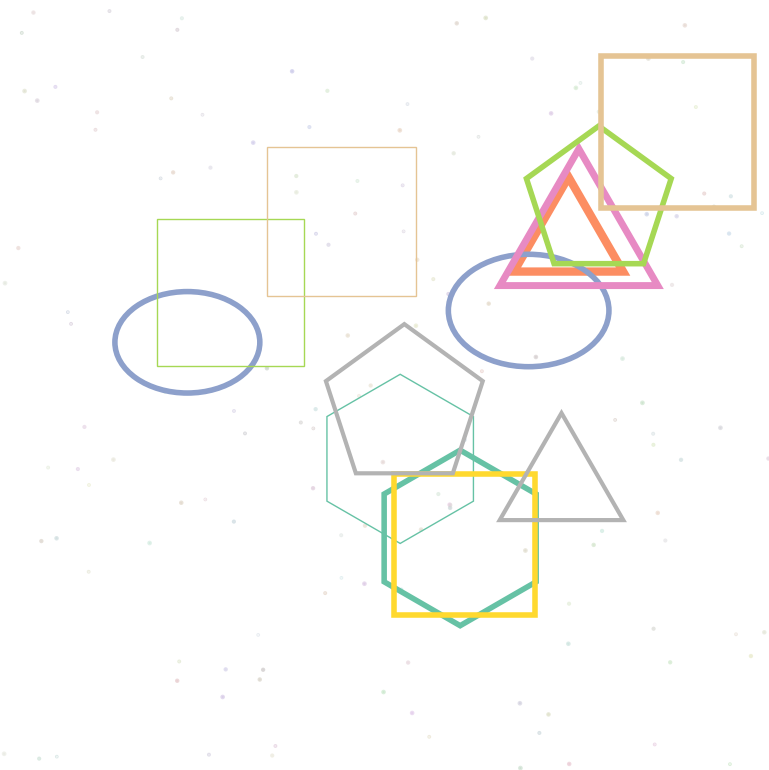[{"shape": "hexagon", "thickness": 2, "radius": 0.57, "center": [0.598, 0.301]}, {"shape": "hexagon", "thickness": 0.5, "radius": 0.55, "center": [0.52, 0.404]}, {"shape": "triangle", "thickness": 3, "radius": 0.41, "center": [0.738, 0.688]}, {"shape": "oval", "thickness": 2, "radius": 0.52, "center": [0.687, 0.597]}, {"shape": "oval", "thickness": 2, "radius": 0.47, "center": [0.243, 0.555]}, {"shape": "triangle", "thickness": 2.5, "radius": 0.59, "center": [0.752, 0.688]}, {"shape": "square", "thickness": 0.5, "radius": 0.48, "center": [0.3, 0.62]}, {"shape": "pentagon", "thickness": 2, "radius": 0.49, "center": [0.778, 0.738]}, {"shape": "square", "thickness": 2, "radius": 0.46, "center": [0.603, 0.293]}, {"shape": "square", "thickness": 2, "radius": 0.5, "center": [0.88, 0.828]}, {"shape": "square", "thickness": 0.5, "radius": 0.48, "center": [0.444, 0.713]}, {"shape": "pentagon", "thickness": 1.5, "radius": 0.54, "center": [0.525, 0.472]}, {"shape": "triangle", "thickness": 1.5, "radius": 0.46, "center": [0.729, 0.371]}]